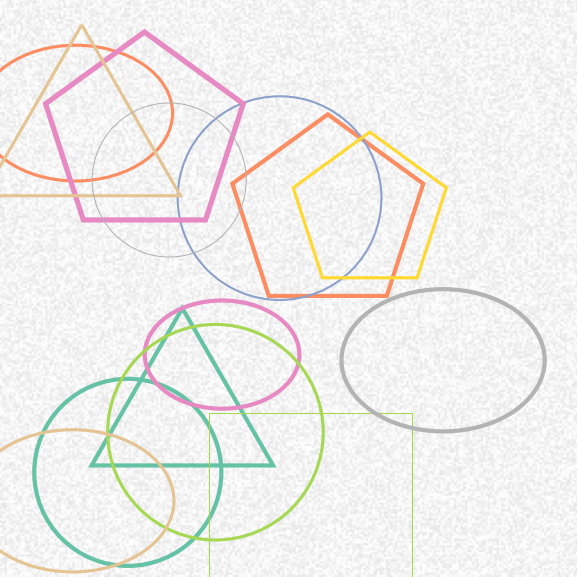[{"shape": "circle", "thickness": 2, "radius": 0.81, "center": [0.221, 0.181]}, {"shape": "triangle", "thickness": 2, "radius": 0.91, "center": [0.316, 0.284]}, {"shape": "pentagon", "thickness": 2, "radius": 0.87, "center": [0.568, 0.627]}, {"shape": "oval", "thickness": 1.5, "radius": 0.84, "center": [0.131, 0.803]}, {"shape": "circle", "thickness": 1, "radius": 0.88, "center": [0.484, 0.656]}, {"shape": "oval", "thickness": 2, "radius": 0.67, "center": [0.385, 0.385]}, {"shape": "pentagon", "thickness": 2.5, "radius": 0.9, "center": [0.25, 0.764]}, {"shape": "square", "thickness": 0.5, "radius": 0.88, "center": [0.537, 0.107]}, {"shape": "circle", "thickness": 1.5, "radius": 0.93, "center": [0.373, 0.251]}, {"shape": "pentagon", "thickness": 1.5, "radius": 0.7, "center": [0.64, 0.631]}, {"shape": "oval", "thickness": 1.5, "radius": 0.88, "center": [0.125, 0.132]}, {"shape": "triangle", "thickness": 1.5, "radius": 0.99, "center": [0.142, 0.759]}, {"shape": "oval", "thickness": 2, "radius": 0.88, "center": [0.767, 0.375]}, {"shape": "circle", "thickness": 0.5, "radius": 0.67, "center": [0.293, 0.687]}]